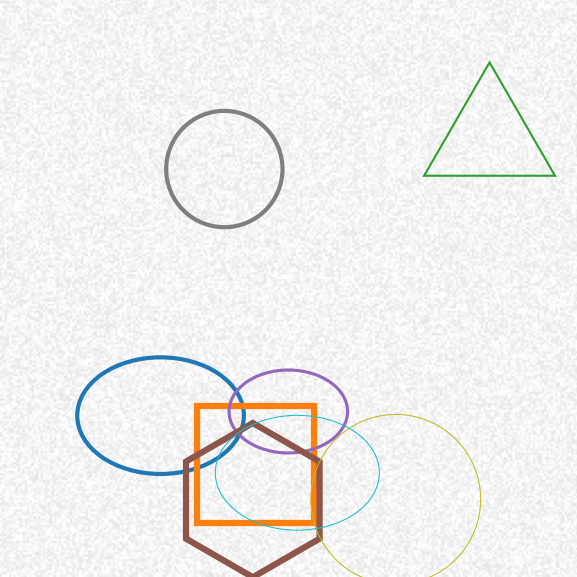[{"shape": "oval", "thickness": 2, "radius": 0.72, "center": [0.278, 0.279]}, {"shape": "square", "thickness": 3, "radius": 0.51, "center": [0.442, 0.195]}, {"shape": "triangle", "thickness": 1, "radius": 0.65, "center": [0.848, 0.76]}, {"shape": "oval", "thickness": 1.5, "radius": 0.51, "center": [0.499, 0.287]}, {"shape": "hexagon", "thickness": 3, "radius": 0.67, "center": [0.438, 0.133]}, {"shape": "circle", "thickness": 2, "radius": 0.5, "center": [0.388, 0.706]}, {"shape": "circle", "thickness": 0.5, "radius": 0.74, "center": [0.685, 0.135]}, {"shape": "oval", "thickness": 0.5, "radius": 0.71, "center": [0.515, 0.18]}]